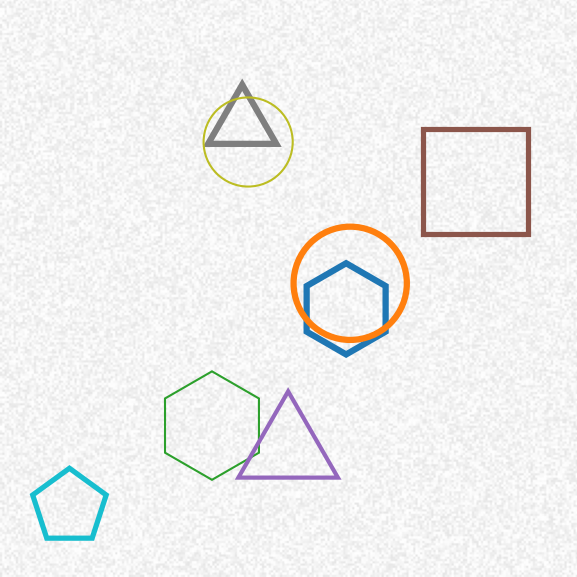[{"shape": "hexagon", "thickness": 3, "radius": 0.39, "center": [0.599, 0.464]}, {"shape": "circle", "thickness": 3, "radius": 0.49, "center": [0.606, 0.509]}, {"shape": "hexagon", "thickness": 1, "radius": 0.47, "center": [0.367, 0.262]}, {"shape": "triangle", "thickness": 2, "radius": 0.5, "center": [0.499, 0.222]}, {"shape": "square", "thickness": 2.5, "radius": 0.45, "center": [0.823, 0.685]}, {"shape": "triangle", "thickness": 3, "radius": 0.34, "center": [0.419, 0.784]}, {"shape": "circle", "thickness": 1, "radius": 0.39, "center": [0.43, 0.753]}, {"shape": "pentagon", "thickness": 2.5, "radius": 0.33, "center": [0.12, 0.121]}]